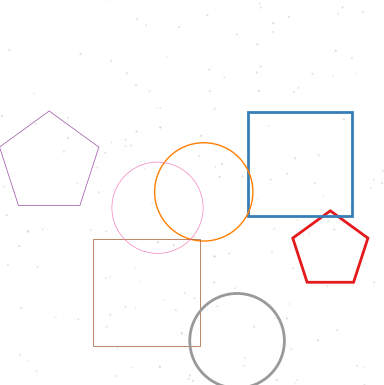[{"shape": "pentagon", "thickness": 2, "radius": 0.51, "center": [0.858, 0.35]}, {"shape": "square", "thickness": 2, "radius": 0.68, "center": [0.778, 0.573]}, {"shape": "pentagon", "thickness": 0.5, "radius": 0.68, "center": [0.128, 0.576]}, {"shape": "circle", "thickness": 1, "radius": 0.64, "center": [0.529, 0.502]}, {"shape": "square", "thickness": 0.5, "radius": 0.69, "center": [0.38, 0.241]}, {"shape": "circle", "thickness": 0.5, "radius": 0.59, "center": [0.409, 0.46]}, {"shape": "circle", "thickness": 2, "radius": 0.61, "center": [0.616, 0.115]}]